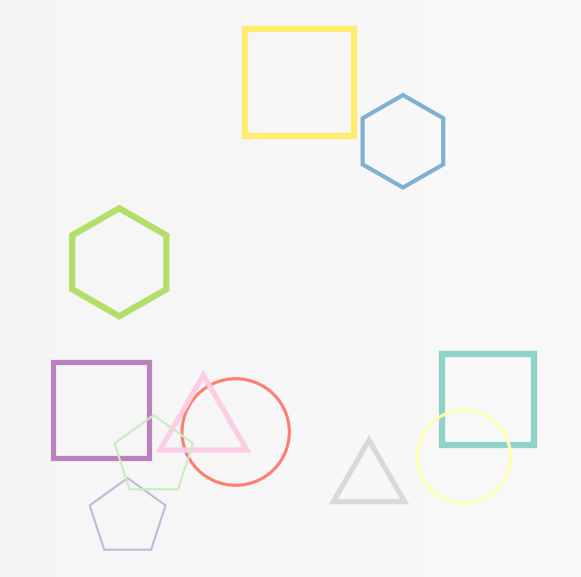[{"shape": "square", "thickness": 3, "radius": 0.4, "center": [0.84, 0.307]}, {"shape": "circle", "thickness": 1.5, "radius": 0.4, "center": [0.798, 0.208]}, {"shape": "pentagon", "thickness": 1, "radius": 0.34, "center": [0.22, 0.103]}, {"shape": "circle", "thickness": 1.5, "radius": 0.46, "center": [0.405, 0.251]}, {"shape": "hexagon", "thickness": 2, "radius": 0.4, "center": [0.693, 0.754]}, {"shape": "hexagon", "thickness": 3, "radius": 0.47, "center": [0.205, 0.545]}, {"shape": "triangle", "thickness": 2.5, "radius": 0.43, "center": [0.35, 0.263]}, {"shape": "triangle", "thickness": 2.5, "radius": 0.36, "center": [0.635, 0.166]}, {"shape": "square", "thickness": 2.5, "radius": 0.41, "center": [0.173, 0.289]}, {"shape": "pentagon", "thickness": 1, "radius": 0.35, "center": [0.265, 0.209]}, {"shape": "square", "thickness": 3, "radius": 0.47, "center": [0.515, 0.856]}]